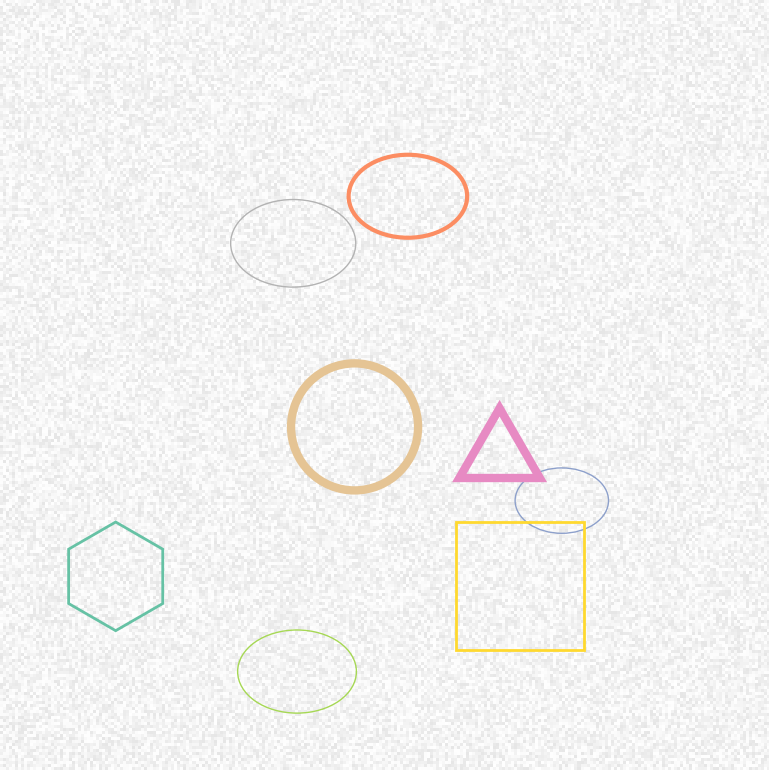[{"shape": "hexagon", "thickness": 1, "radius": 0.35, "center": [0.15, 0.251]}, {"shape": "oval", "thickness": 1.5, "radius": 0.38, "center": [0.53, 0.745]}, {"shape": "oval", "thickness": 0.5, "radius": 0.3, "center": [0.73, 0.35]}, {"shape": "triangle", "thickness": 3, "radius": 0.3, "center": [0.649, 0.409]}, {"shape": "oval", "thickness": 0.5, "radius": 0.39, "center": [0.386, 0.128]}, {"shape": "square", "thickness": 1, "radius": 0.42, "center": [0.675, 0.239]}, {"shape": "circle", "thickness": 3, "radius": 0.41, "center": [0.46, 0.446]}, {"shape": "oval", "thickness": 0.5, "radius": 0.41, "center": [0.381, 0.684]}]